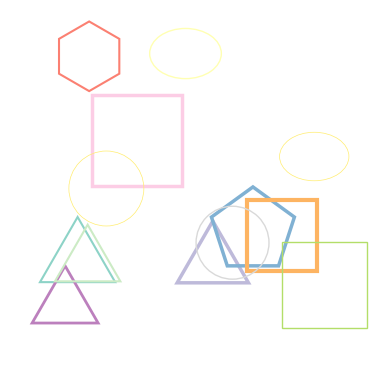[{"shape": "triangle", "thickness": 1.5, "radius": 0.56, "center": [0.202, 0.324]}, {"shape": "oval", "thickness": 1, "radius": 0.47, "center": [0.482, 0.861]}, {"shape": "triangle", "thickness": 2.5, "radius": 0.53, "center": [0.553, 0.319]}, {"shape": "hexagon", "thickness": 1.5, "radius": 0.45, "center": [0.232, 0.854]}, {"shape": "pentagon", "thickness": 2.5, "radius": 0.57, "center": [0.657, 0.401]}, {"shape": "square", "thickness": 3, "radius": 0.46, "center": [0.732, 0.389]}, {"shape": "square", "thickness": 1, "radius": 0.56, "center": [0.843, 0.26]}, {"shape": "square", "thickness": 2.5, "radius": 0.59, "center": [0.356, 0.635]}, {"shape": "circle", "thickness": 1, "radius": 0.47, "center": [0.604, 0.37]}, {"shape": "triangle", "thickness": 2, "radius": 0.49, "center": [0.169, 0.21]}, {"shape": "triangle", "thickness": 1.5, "radius": 0.49, "center": [0.228, 0.318]}, {"shape": "circle", "thickness": 0.5, "radius": 0.49, "center": [0.276, 0.51]}, {"shape": "oval", "thickness": 0.5, "radius": 0.45, "center": [0.816, 0.593]}]